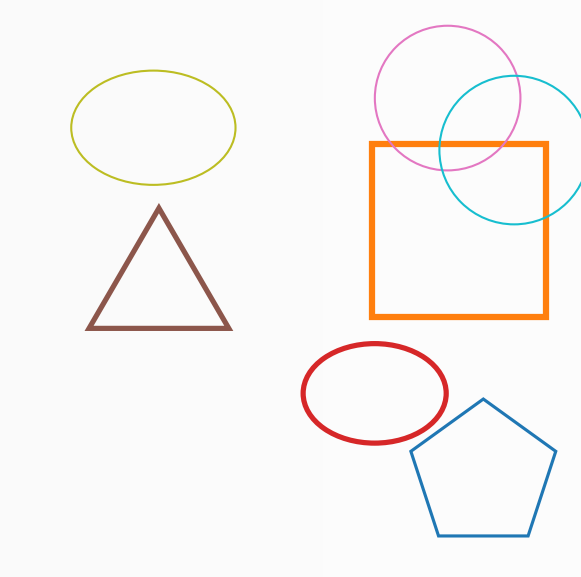[{"shape": "pentagon", "thickness": 1.5, "radius": 0.66, "center": [0.832, 0.177]}, {"shape": "square", "thickness": 3, "radius": 0.75, "center": [0.79, 0.6]}, {"shape": "oval", "thickness": 2.5, "radius": 0.62, "center": [0.645, 0.318]}, {"shape": "triangle", "thickness": 2.5, "radius": 0.69, "center": [0.273, 0.5]}, {"shape": "circle", "thickness": 1, "radius": 0.63, "center": [0.77, 0.829]}, {"shape": "oval", "thickness": 1, "radius": 0.71, "center": [0.264, 0.778]}, {"shape": "circle", "thickness": 1, "radius": 0.64, "center": [0.885, 0.739]}]